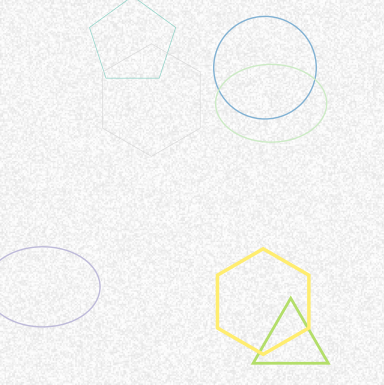[{"shape": "pentagon", "thickness": 0.5, "radius": 0.59, "center": [0.344, 0.892]}, {"shape": "oval", "thickness": 1, "radius": 0.74, "center": [0.111, 0.255]}, {"shape": "circle", "thickness": 1, "radius": 0.67, "center": [0.688, 0.824]}, {"shape": "triangle", "thickness": 2, "radius": 0.56, "center": [0.755, 0.113]}, {"shape": "hexagon", "thickness": 0.5, "radius": 0.73, "center": [0.393, 0.74]}, {"shape": "oval", "thickness": 1, "radius": 0.72, "center": [0.704, 0.732]}, {"shape": "hexagon", "thickness": 2.5, "radius": 0.69, "center": [0.684, 0.217]}]